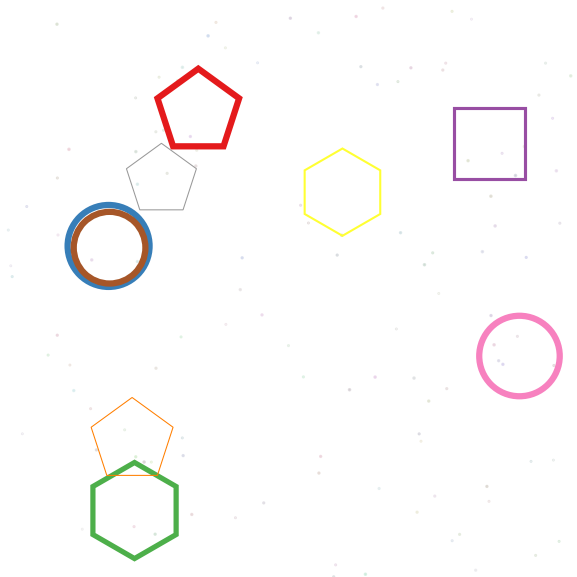[{"shape": "pentagon", "thickness": 3, "radius": 0.37, "center": [0.343, 0.806]}, {"shape": "circle", "thickness": 3, "radius": 0.35, "center": [0.188, 0.573]}, {"shape": "hexagon", "thickness": 2.5, "radius": 0.42, "center": [0.233, 0.115]}, {"shape": "square", "thickness": 1.5, "radius": 0.31, "center": [0.848, 0.75]}, {"shape": "pentagon", "thickness": 0.5, "radius": 0.37, "center": [0.229, 0.236]}, {"shape": "hexagon", "thickness": 1, "radius": 0.38, "center": [0.593, 0.666]}, {"shape": "circle", "thickness": 3, "radius": 0.31, "center": [0.19, 0.57]}, {"shape": "circle", "thickness": 3, "radius": 0.35, "center": [0.9, 0.383]}, {"shape": "pentagon", "thickness": 0.5, "radius": 0.32, "center": [0.28, 0.687]}]